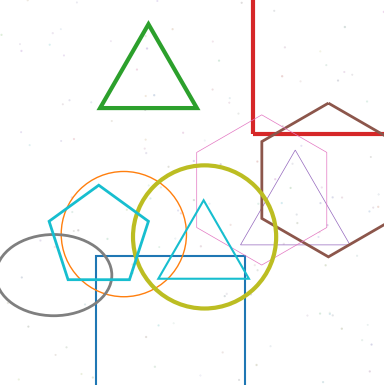[{"shape": "square", "thickness": 1.5, "radius": 0.97, "center": [0.442, 0.14]}, {"shape": "circle", "thickness": 1, "radius": 0.81, "center": [0.322, 0.392]}, {"shape": "triangle", "thickness": 3, "radius": 0.73, "center": [0.386, 0.792]}, {"shape": "square", "thickness": 3, "radius": 0.92, "center": [0.843, 0.836]}, {"shape": "triangle", "thickness": 0.5, "radius": 0.82, "center": [0.767, 0.446]}, {"shape": "hexagon", "thickness": 2, "radius": 1.0, "center": [0.853, 0.532]}, {"shape": "hexagon", "thickness": 0.5, "radius": 0.98, "center": [0.68, 0.507]}, {"shape": "oval", "thickness": 2, "radius": 0.75, "center": [0.14, 0.285]}, {"shape": "circle", "thickness": 3, "radius": 0.93, "center": [0.531, 0.385]}, {"shape": "triangle", "thickness": 1.5, "radius": 0.68, "center": [0.529, 0.344]}, {"shape": "pentagon", "thickness": 2, "radius": 0.68, "center": [0.257, 0.383]}]